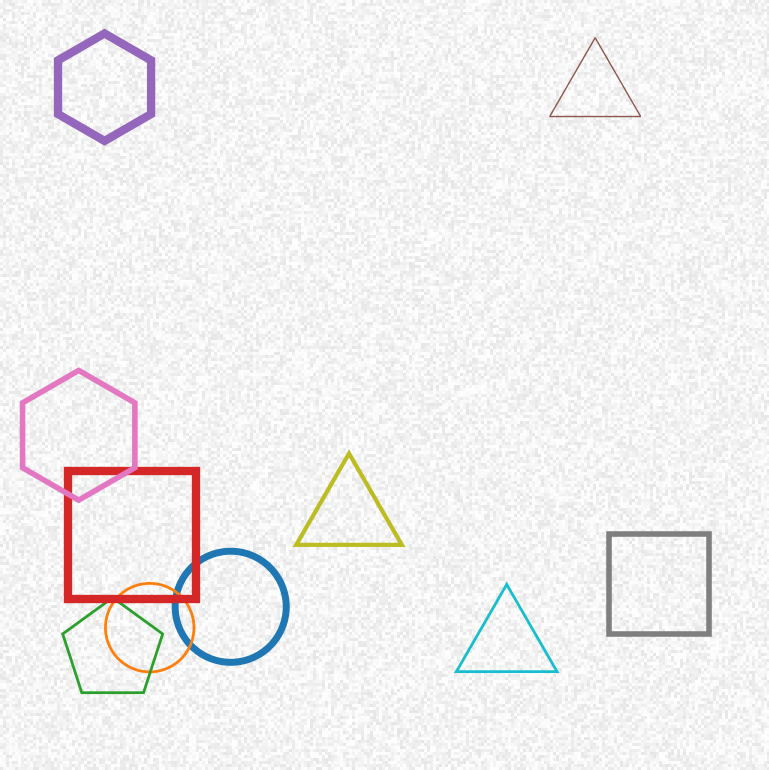[{"shape": "circle", "thickness": 2.5, "radius": 0.36, "center": [0.3, 0.212]}, {"shape": "circle", "thickness": 1, "radius": 0.29, "center": [0.194, 0.185]}, {"shape": "pentagon", "thickness": 1, "radius": 0.34, "center": [0.146, 0.156]}, {"shape": "square", "thickness": 3, "radius": 0.42, "center": [0.172, 0.305]}, {"shape": "hexagon", "thickness": 3, "radius": 0.35, "center": [0.136, 0.887]}, {"shape": "triangle", "thickness": 0.5, "radius": 0.34, "center": [0.773, 0.883]}, {"shape": "hexagon", "thickness": 2, "radius": 0.42, "center": [0.102, 0.435]}, {"shape": "square", "thickness": 2, "radius": 0.32, "center": [0.856, 0.241]}, {"shape": "triangle", "thickness": 1.5, "radius": 0.4, "center": [0.453, 0.332]}, {"shape": "triangle", "thickness": 1, "radius": 0.38, "center": [0.658, 0.166]}]